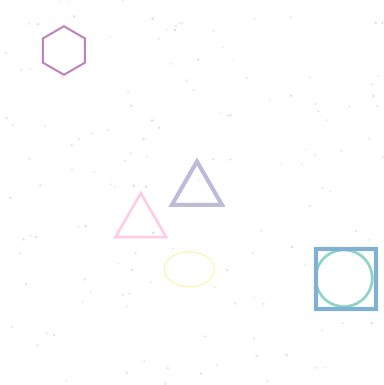[{"shape": "circle", "thickness": 2, "radius": 0.37, "center": [0.893, 0.277]}, {"shape": "triangle", "thickness": 3, "radius": 0.38, "center": [0.512, 0.505]}, {"shape": "square", "thickness": 3, "radius": 0.39, "center": [0.899, 0.275]}, {"shape": "triangle", "thickness": 2, "radius": 0.38, "center": [0.366, 0.422]}, {"shape": "hexagon", "thickness": 1.5, "radius": 0.31, "center": [0.166, 0.869]}, {"shape": "oval", "thickness": 0.5, "radius": 0.33, "center": [0.491, 0.3]}]